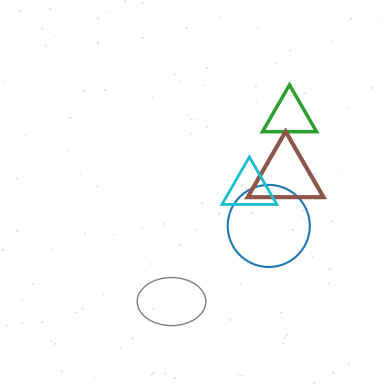[{"shape": "circle", "thickness": 1.5, "radius": 0.53, "center": [0.698, 0.413]}, {"shape": "triangle", "thickness": 2.5, "radius": 0.41, "center": [0.752, 0.698]}, {"shape": "triangle", "thickness": 3, "radius": 0.57, "center": [0.742, 0.545]}, {"shape": "oval", "thickness": 1, "radius": 0.45, "center": [0.446, 0.217]}, {"shape": "triangle", "thickness": 2, "radius": 0.41, "center": [0.648, 0.51]}]